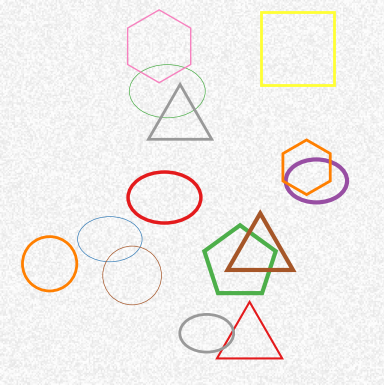[{"shape": "triangle", "thickness": 1.5, "radius": 0.49, "center": [0.648, 0.118]}, {"shape": "oval", "thickness": 2.5, "radius": 0.47, "center": [0.427, 0.487]}, {"shape": "oval", "thickness": 0.5, "radius": 0.42, "center": [0.285, 0.379]}, {"shape": "oval", "thickness": 0.5, "radius": 0.49, "center": [0.434, 0.763]}, {"shape": "pentagon", "thickness": 3, "radius": 0.49, "center": [0.623, 0.317]}, {"shape": "oval", "thickness": 3, "radius": 0.4, "center": [0.822, 0.53]}, {"shape": "hexagon", "thickness": 2, "radius": 0.36, "center": [0.796, 0.566]}, {"shape": "circle", "thickness": 2, "radius": 0.35, "center": [0.129, 0.315]}, {"shape": "square", "thickness": 2, "radius": 0.48, "center": [0.773, 0.873]}, {"shape": "circle", "thickness": 0.5, "radius": 0.38, "center": [0.343, 0.285]}, {"shape": "triangle", "thickness": 3, "radius": 0.49, "center": [0.676, 0.348]}, {"shape": "hexagon", "thickness": 1, "radius": 0.47, "center": [0.413, 0.88]}, {"shape": "oval", "thickness": 2, "radius": 0.35, "center": [0.537, 0.134]}, {"shape": "triangle", "thickness": 2, "radius": 0.47, "center": [0.468, 0.686]}]